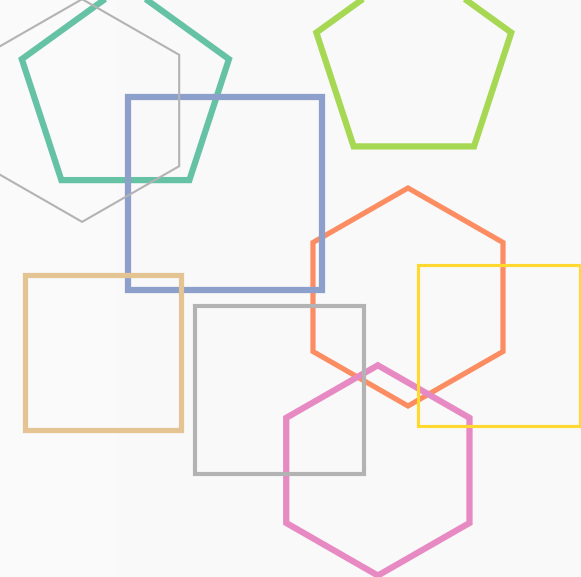[{"shape": "pentagon", "thickness": 3, "radius": 0.94, "center": [0.216, 0.839]}, {"shape": "hexagon", "thickness": 2.5, "radius": 0.94, "center": [0.702, 0.485]}, {"shape": "square", "thickness": 3, "radius": 0.83, "center": [0.387, 0.664]}, {"shape": "hexagon", "thickness": 3, "radius": 0.91, "center": [0.65, 0.185]}, {"shape": "pentagon", "thickness": 3, "radius": 0.88, "center": [0.712, 0.888]}, {"shape": "square", "thickness": 1.5, "radius": 0.7, "center": [0.859, 0.401]}, {"shape": "square", "thickness": 2.5, "radius": 0.67, "center": [0.177, 0.39]}, {"shape": "square", "thickness": 2, "radius": 0.72, "center": [0.481, 0.324]}, {"shape": "hexagon", "thickness": 1, "radius": 0.96, "center": [0.141, 0.808]}]